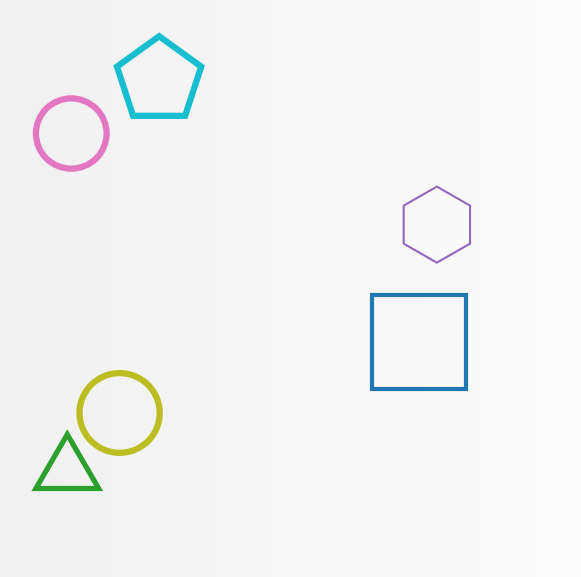[{"shape": "square", "thickness": 2, "radius": 0.41, "center": [0.721, 0.407]}, {"shape": "triangle", "thickness": 2.5, "radius": 0.31, "center": [0.116, 0.184]}, {"shape": "hexagon", "thickness": 1, "radius": 0.33, "center": [0.752, 0.61]}, {"shape": "circle", "thickness": 3, "radius": 0.3, "center": [0.123, 0.768]}, {"shape": "circle", "thickness": 3, "radius": 0.34, "center": [0.206, 0.284]}, {"shape": "pentagon", "thickness": 3, "radius": 0.38, "center": [0.274, 0.86]}]